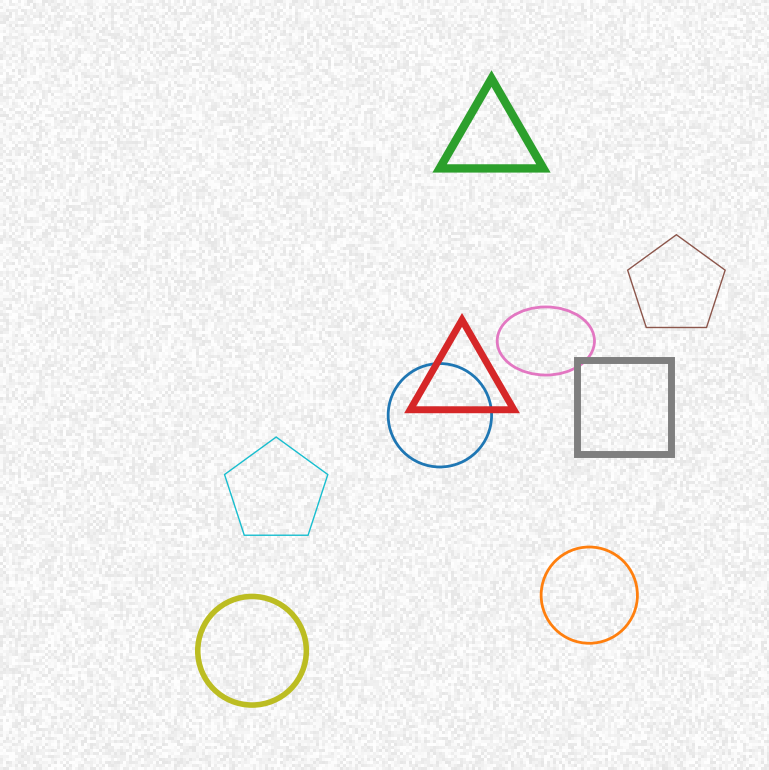[{"shape": "circle", "thickness": 1, "radius": 0.34, "center": [0.571, 0.461]}, {"shape": "circle", "thickness": 1, "radius": 0.31, "center": [0.765, 0.227]}, {"shape": "triangle", "thickness": 3, "radius": 0.39, "center": [0.638, 0.82]}, {"shape": "triangle", "thickness": 2.5, "radius": 0.39, "center": [0.6, 0.507]}, {"shape": "pentagon", "thickness": 0.5, "radius": 0.33, "center": [0.878, 0.629]}, {"shape": "oval", "thickness": 1, "radius": 0.32, "center": [0.709, 0.557]}, {"shape": "square", "thickness": 2.5, "radius": 0.3, "center": [0.811, 0.472]}, {"shape": "circle", "thickness": 2, "radius": 0.35, "center": [0.327, 0.155]}, {"shape": "pentagon", "thickness": 0.5, "radius": 0.35, "center": [0.359, 0.362]}]